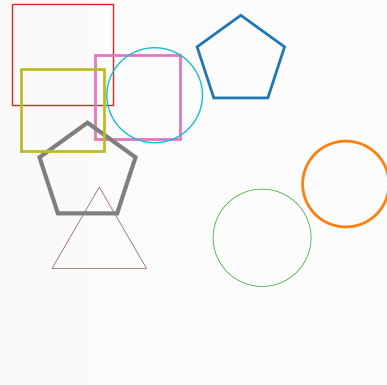[{"shape": "pentagon", "thickness": 2, "radius": 0.59, "center": [0.622, 0.842]}, {"shape": "circle", "thickness": 2, "radius": 0.56, "center": [0.892, 0.522]}, {"shape": "circle", "thickness": 0.5, "radius": 0.63, "center": [0.676, 0.382]}, {"shape": "square", "thickness": 1, "radius": 0.65, "center": [0.162, 0.858]}, {"shape": "triangle", "thickness": 0.5, "radius": 0.7, "center": [0.256, 0.373]}, {"shape": "square", "thickness": 2, "radius": 0.55, "center": [0.354, 0.748]}, {"shape": "pentagon", "thickness": 3, "radius": 0.65, "center": [0.226, 0.551]}, {"shape": "square", "thickness": 2, "radius": 0.53, "center": [0.161, 0.715]}, {"shape": "circle", "thickness": 1, "radius": 0.62, "center": [0.399, 0.753]}]